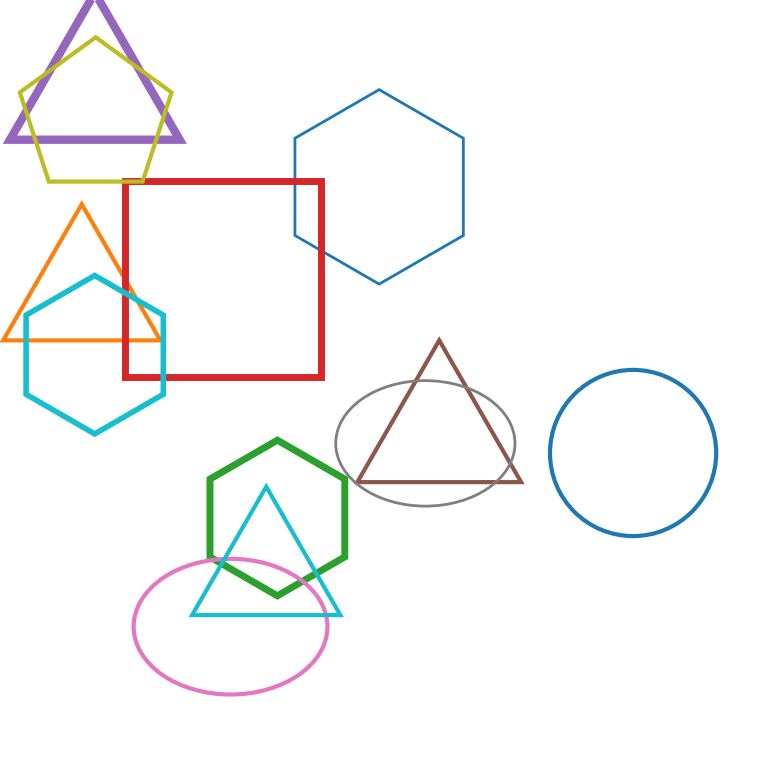[{"shape": "circle", "thickness": 1.5, "radius": 0.54, "center": [0.822, 0.412]}, {"shape": "hexagon", "thickness": 1, "radius": 0.63, "center": [0.492, 0.757]}, {"shape": "triangle", "thickness": 1.5, "radius": 0.59, "center": [0.106, 0.617]}, {"shape": "hexagon", "thickness": 2.5, "radius": 0.51, "center": [0.36, 0.327]}, {"shape": "square", "thickness": 2.5, "radius": 0.64, "center": [0.29, 0.638]}, {"shape": "triangle", "thickness": 3, "radius": 0.64, "center": [0.123, 0.882]}, {"shape": "triangle", "thickness": 1.5, "radius": 0.61, "center": [0.57, 0.435]}, {"shape": "oval", "thickness": 1.5, "radius": 0.63, "center": [0.299, 0.186]}, {"shape": "oval", "thickness": 1, "radius": 0.58, "center": [0.552, 0.424]}, {"shape": "pentagon", "thickness": 1.5, "radius": 0.52, "center": [0.124, 0.848]}, {"shape": "hexagon", "thickness": 2, "radius": 0.51, "center": [0.123, 0.539]}, {"shape": "triangle", "thickness": 1.5, "radius": 0.56, "center": [0.346, 0.257]}]